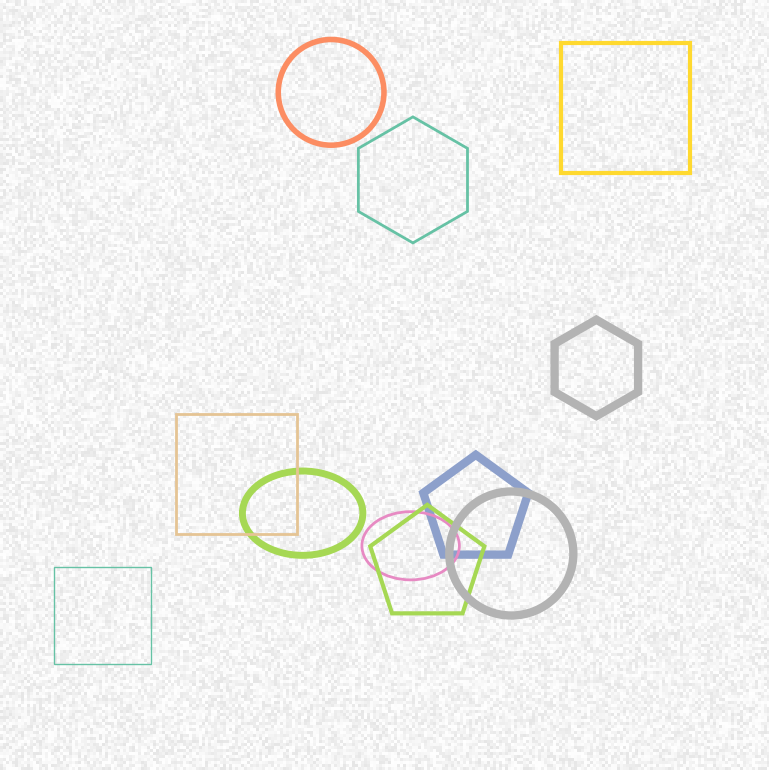[{"shape": "hexagon", "thickness": 1, "radius": 0.41, "center": [0.536, 0.766]}, {"shape": "square", "thickness": 0.5, "radius": 0.31, "center": [0.133, 0.201]}, {"shape": "circle", "thickness": 2, "radius": 0.34, "center": [0.43, 0.88]}, {"shape": "pentagon", "thickness": 3, "radius": 0.36, "center": [0.618, 0.338]}, {"shape": "oval", "thickness": 1, "radius": 0.32, "center": [0.533, 0.291]}, {"shape": "pentagon", "thickness": 1.5, "radius": 0.39, "center": [0.555, 0.266]}, {"shape": "oval", "thickness": 2.5, "radius": 0.39, "center": [0.393, 0.334]}, {"shape": "square", "thickness": 1.5, "radius": 0.42, "center": [0.812, 0.86]}, {"shape": "square", "thickness": 1, "radius": 0.39, "center": [0.307, 0.384]}, {"shape": "hexagon", "thickness": 3, "radius": 0.31, "center": [0.774, 0.522]}, {"shape": "circle", "thickness": 3, "radius": 0.4, "center": [0.664, 0.281]}]